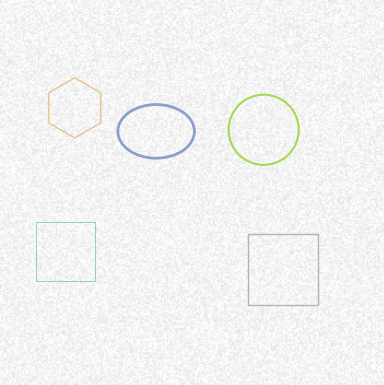[{"shape": "square", "thickness": 0.5, "radius": 0.38, "center": [0.169, 0.348]}, {"shape": "oval", "thickness": 2, "radius": 0.5, "center": [0.406, 0.659]}, {"shape": "circle", "thickness": 1.5, "radius": 0.46, "center": [0.685, 0.663]}, {"shape": "hexagon", "thickness": 1, "radius": 0.39, "center": [0.194, 0.72]}, {"shape": "square", "thickness": 1, "radius": 0.46, "center": [0.735, 0.3]}]